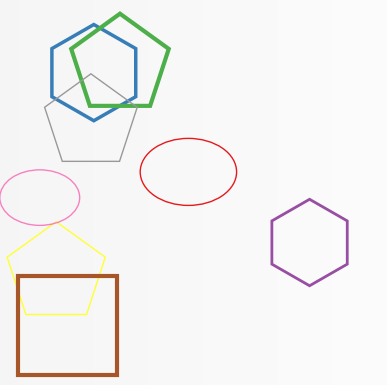[{"shape": "oval", "thickness": 1, "radius": 0.62, "center": [0.486, 0.554]}, {"shape": "hexagon", "thickness": 2.5, "radius": 0.62, "center": [0.242, 0.811]}, {"shape": "pentagon", "thickness": 3, "radius": 0.66, "center": [0.31, 0.832]}, {"shape": "hexagon", "thickness": 2, "radius": 0.56, "center": [0.799, 0.37]}, {"shape": "pentagon", "thickness": 1, "radius": 0.67, "center": [0.145, 0.291]}, {"shape": "square", "thickness": 3, "radius": 0.64, "center": [0.174, 0.155]}, {"shape": "oval", "thickness": 1, "radius": 0.52, "center": [0.103, 0.487]}, {"shape": "pentagon", "thickness": 1, "radius": 0.63, "center": [0.235, 0.683]}]